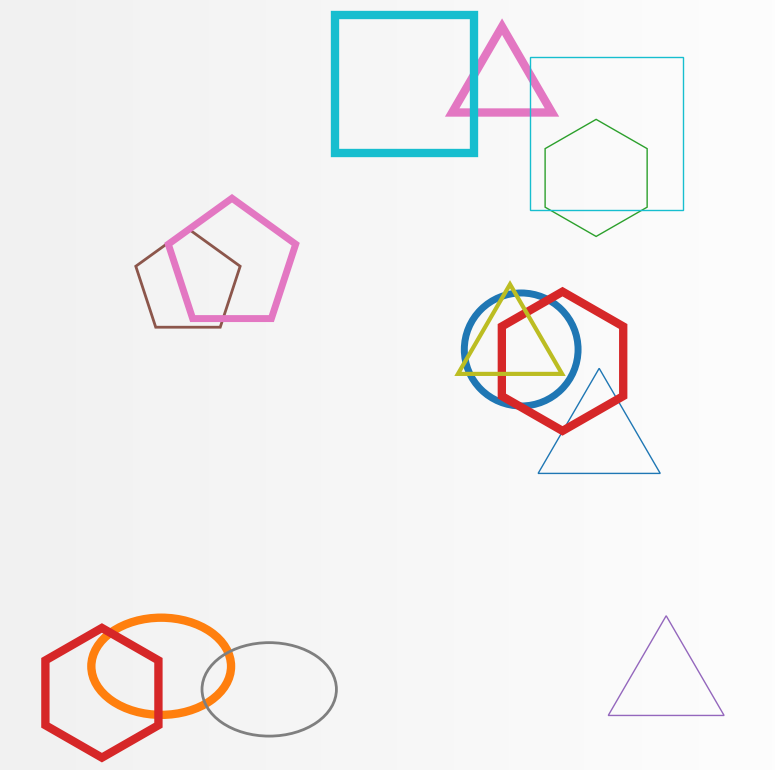[{"shape": "triangle", "thickness": 0.5, "radius": 0.45, "center": [0.773, 0.431]}, {"shape": "circle", "thickness": 2.5, "radius": 0.37, "center": [0.673, 0.546]}, {"shape": "oval", "thickness": 3, "radius": 0.45, "center": [0.208, 0.135]}, {"shape": "hexagon", "thickness": 0.5, "radius": 0.38, "center": [0.769, 0.769]}, {"shape": "hexagon", "thickness": 3, "radius": 0.42, "center": [0.131, 0.1]}, {"shape": "hexagon", "thickness": 3, "radius": 0.45, "center": [0.726, 0.531]}, {"shape": "triangle", "thickness": 0.5, "radius": 0.43, "center": [0.86, 0.114]}, {"shape": "pentagon", "thickness": 1, "radius": 0.35, "center": [0.243, 0.632]}, {"shape": "triangle", "thickness": 3, "radius": 0.37, "center": [0.648, 0.891]}, {"shape": "pentagon", "thickness": 2.5, "radius": 0.43, "center": [0.299, 0.656]}, {"shape": "oval", "thickness": 1, "radius": 0.43, "center": [0.347, 0.105]}, {"shape": "triangle", "thickness": 1.5, "radius": 0.39, "center": [0.658, 0.553]}, {"shape": "square", "thickness": 0.5, "radius": 0.49, "center": [0.782, 0.827]}, {"shape": "square", "thickness": 3, "radius": 0.45, "center": [0.522, 0.891]}]